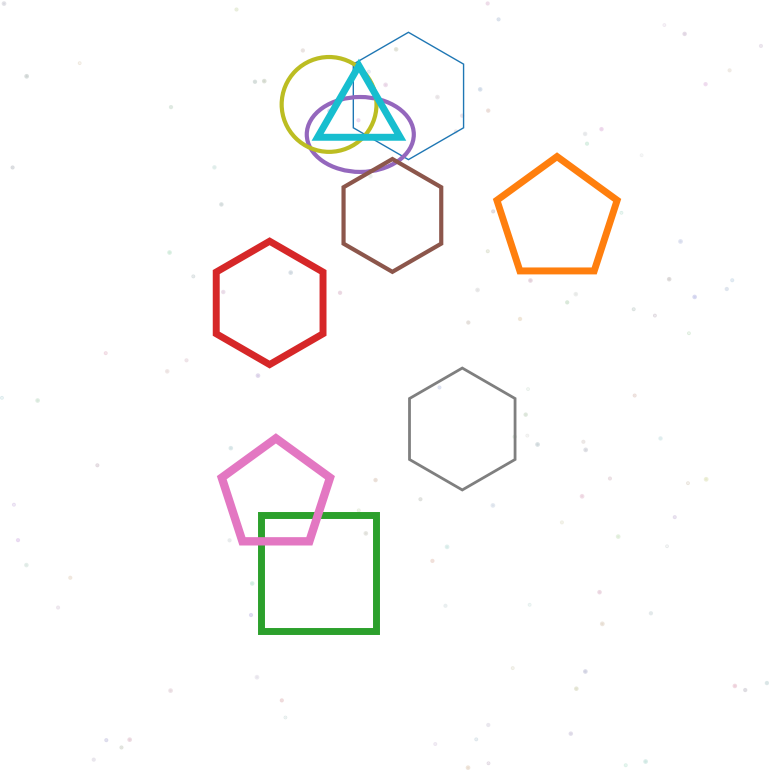[{"shape": "hexagon", "thickness": 0.5, "radius": 0.41, "center": [0.53, 0.875]}, {"shape": "pentagon", "thickness": 2.5, "radius": 0.41, "center": [0.723, 0.715]}, {"shape": "square", "thickness": 2.5, "radius": 0.38, "center": [0.414, 0.256]}, {"shape": "hexagon", "thickness": 2.5, "radius": 0.4, "center": [0.35, 0.607]}, {"shape": "oval", "thickness": 1.5, "radius": 0.35, "center": [0.468, 0.825]}, {"shape": "hexagon", "thickness": 1.5, "radius": 0.37, "center": [0.51, 0.72]}, {"shape": "pentagon", "thickness": 3, "radius": 0.37, "center": [0.358, 0.357]}, {"shape": "hexagon", "thickness": 1, "radius": 0.4, "center": [0.6, 0.443]}, {"shape": "circle", "thickness": 1.5, "radius": 0.31, "center": [0.427, 0.864]}, {"shape": "triangle", "thickness": 2.5, "radius": 0.31, "center": [0.466, 0.853]}]